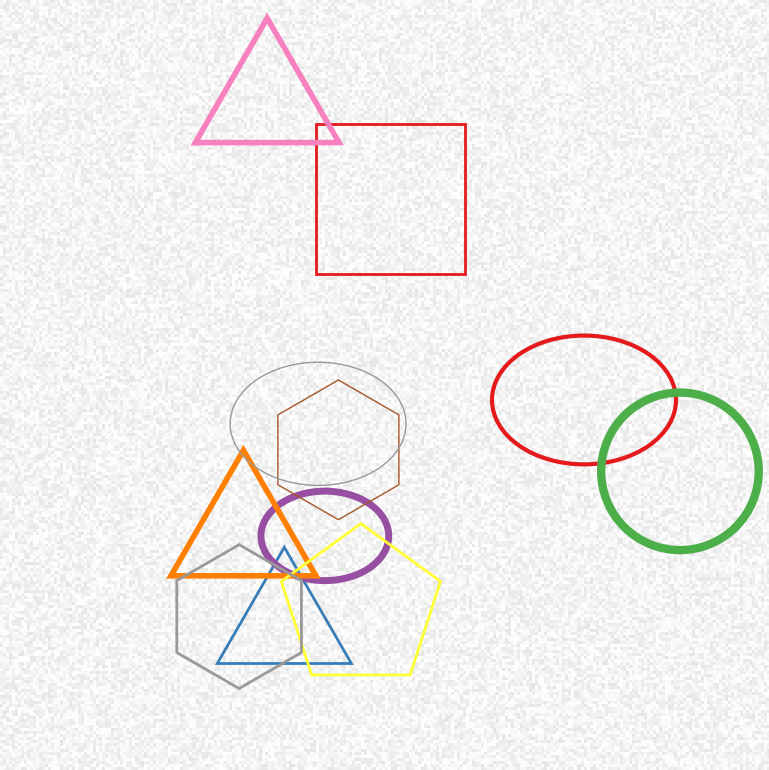[{"shape": "square", "thickness": 1, "radius": 0.48, "center": [0.507, 0.742]}, {"shape": "oval", "thickness": 1.5, "radius": 0.6, "center": [0.758, 0.481]}, {"shape": "triangle", "thickness": 1, "radius": 0.5, "center": [0.369, 0.189]}, {"shape": "circle", "thickness": 3, "radius": 0.51, "center": [0.883, 0.388]}, {"shape": "oval", "thickness": 2.5, "radius": 0.41, "center": [0.422, 0.304]}, {"shape": "triangle", "thickness": 2, "radius": 0.54, "center": [0.316, 0.307]}, {"shape": "pentagon", "thickness": 1, "radius": 0.54, "center": [0.469, 0.211]}, {"shape": "hexagon", "thickness": 0.5, "radius": 0.45, "center": [0.439, 0.416]}, {"shape": "triangle", "thickness": 2, "radius": 0.54, "center": [0.347, 0.869]}, {"shape": "hexagon", "thickness": 1, "radius": 0.47, "center": [0.311, 0.199]}, {"shape": "oval", "thickness": 0.5, "radius": 0.57, "center": [0.413, 0.45]}]